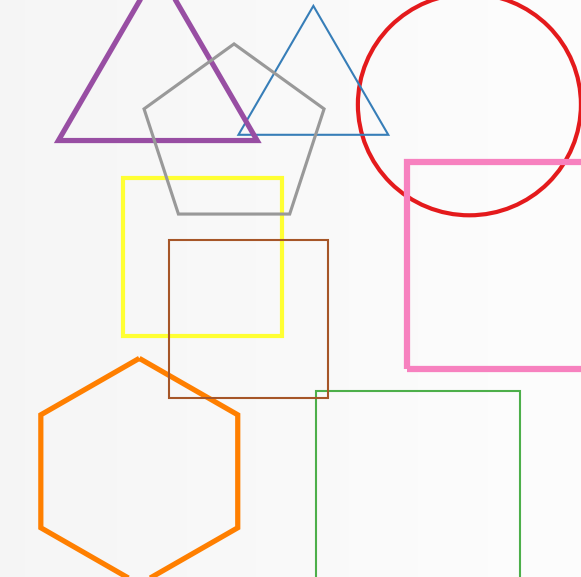[{"shape": "circle", "thickness": 2, "radius": 0.96, "center": [0.808, 0.818]}, {"shape": "triangle", "thickness": 1, "radius": 0.74, "center": [0.539, 0.84]}, {"shape": "square", "thickness": 1, "radius": 0.88, "center": [0.719, 0.147]}, {"shape": "triangle", "thickness": 2.5, "radius": 0.99, "center": [0.271, 0.855]}, {"shape": "hexagon", "thickness": 2.5, "radius": 0.98, "center": [0.24, 0.183]}, {"shape": "square", "thickness": 2, "radius": 0.68, "center": [0.348, 0.555]}, {"shape": "square", "thickness": 1, "radius": 0.68, "center": [0.428, 0.447]}, {"shape": "square", "thickness": 3, "radius": 0.9, "center": [0.88, 0.54]}, {"shape": "pentagon", "thickness": 1.5, "radius": 0.81, "center": [0.403, 0.76]}]